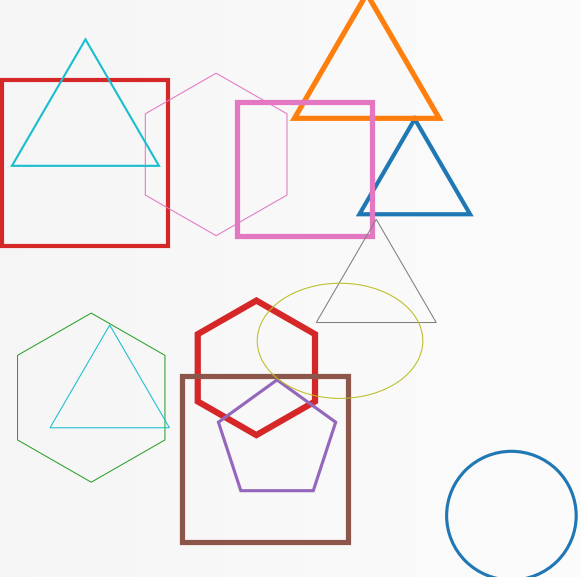[{"shape": "circle", "thickness": 1.5, "radius": 0.56, "center": [0.88, 0.106]}, {"shape": "triangle", "thickness": 2, "radius": 0.55, "center": [0.714, 0.683]}, {"shape": "triangle", "thickness": 2.5, "radius": 0.72, "center": [0.631, 0.866]}, {"shape": "hexagon", "thickness": 0.5, "radius": 0.73, "center": [0.157, 0.311]}, {"shape": "square", "thickness": 2, "radius": 0.72, "center": [0.146, 0.717]}, {"shape": "hexagon", "thickness": 3, "radius": 0.58, "center": [0.441, 0.362]}, {"shape": "pentagon", "thickness": 1.5, "radius": 0.53, "center": [0.477, 0.235]}, {"shape": "square", "thickness": 2.5, "radius": 0.72, "center": [0.456, 0.205]}, {"shape": "hexagon", "thickness": 0.5, "radius": 0.7, "center": [0.372, 0.732]}, {"shape": "square", "thickness": 2.5, "radius": 0.58, "center": [0.524, 0.706]}, {"shape": "triangle", "thickness": 0.5, "radius": 0.6, "center": [0.647, 0.5]}, {"shape": "oval", "thickness": 0.5, "radius": 0.71, "center": [0.585, 0.409]}, {"shape": "triangle", "thickness": 0.5, "radius": 0.59, "center": [0.189, 0.318]}, {"shape": "triangle", "thickness": 1, "radius": 0.73, "center": [0.147, 0.785]}]